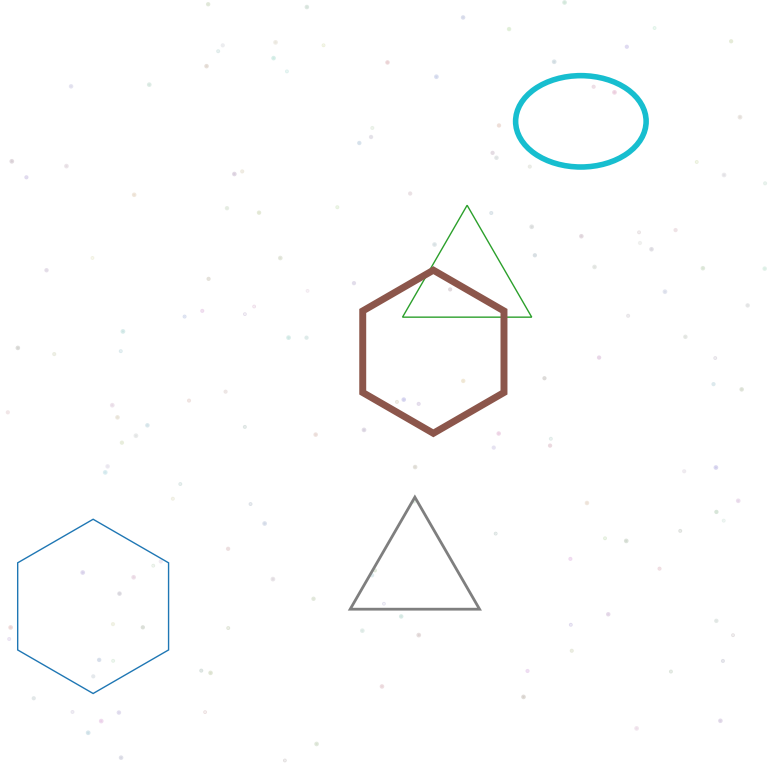[{"shape": "hexagon", "thickness": 0.5, "radius": 0.57, "center": [0.121, 0.212]}, {"shape": "triangle", "thickness": 0.5, "radius": 0.48, "center": [0.607, 0.637]}, {"shape": "hexagon", "thickness": 2.5, "radius": 0.53, "center": [0.563, 0.543]}, {"shape": "triangle", "thickness": 1, "radius": 0.48, "center": [0.539, 0.257]}, {"shape": "oval", "thickness": 2, "radius": 0.42, "center": [0.754, 0.842]}]